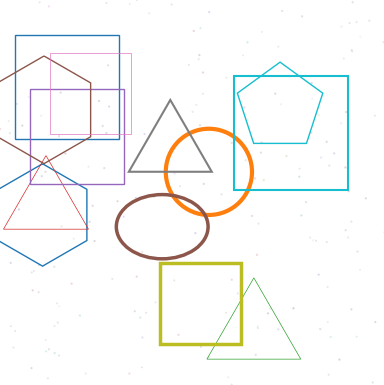[{"shape": "hexagon", "thickness": 1, "radius": 0.66, "center": [0.111, 0.442]}, {"shape": "square", "thickness": 1, "radius": 0.67, "center": [0.173, 0.775]}, {"shape": "circle", "thickness": 3, "radius": 0.56, "center": [0.543, 0.554]}, {"shape": "triangle", "thickness": 0.5, "radius": 0.7, "center": [0.659, 0.138]}, {"shape": "triangle", "thickness": 0.5, "radius": 0.64, "center": [0.119, 0.468]}, {"shape": "square", "thickness": 1, "radius": 0.61, "center": [0.2, 0.645]}, {"shape": "hexagon", "thickness": 1, "radius": 0.7, "center": [0.114, 0.715]}, {"shape": "oval", "thickness": 2.5, "radius": 0.6, "center": [0.421, 0.411]}, {"shape": "square", "thickness": 0.5, "radius": 0.52, "center": [0.235, 0.757]}, {"shape": "triangle", "thickness": 1.5, "radius": 0.62, "center": [0.442, 0.616]}, {"shape": "square", "thickness": 2.5, "radius": 0.52, "center": [0.521, 0.212]}, {"shape": "square", "thickness": 1.5, "radius": 0.74, "center": [0.755, 0.654]}, {"shape": "pentagon", "thickness": 1, "radius": 0.58, "center": [0.727, 0.722]}]